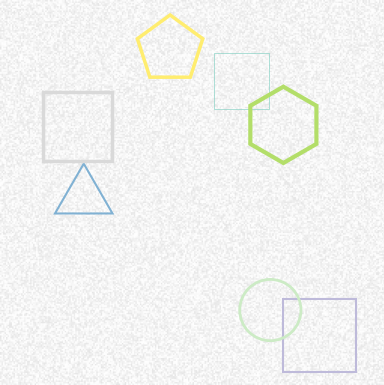[{"shape": "square", "thickness": 0.5, "radius": 0.36, "center": [0.627, 0.79]}, {"shape": "square", "thickness": 1.5, "radius": 0.48, "center": [0.83, 0.128]}, {"shape": "triangle", "thickness": 1.5, "radius": 0.43, "center": [0.218, 0.489]}, {"shape": "hexagon", "thickness": 3, "radius": 0.5, "center": [0.736, 0.676]}, {"shape": "square", "thickness": 2.5, "radius": 0.45, "center": [0.202, 0.671]}, {"shape": "circle", "thickness": 2, "radius": 0.4, "center": [0.702, 0.195]}, {"shape": "pentagon", "thickness": 2.5, "radius": 0.45, "center": [0.442, 0.872]}]